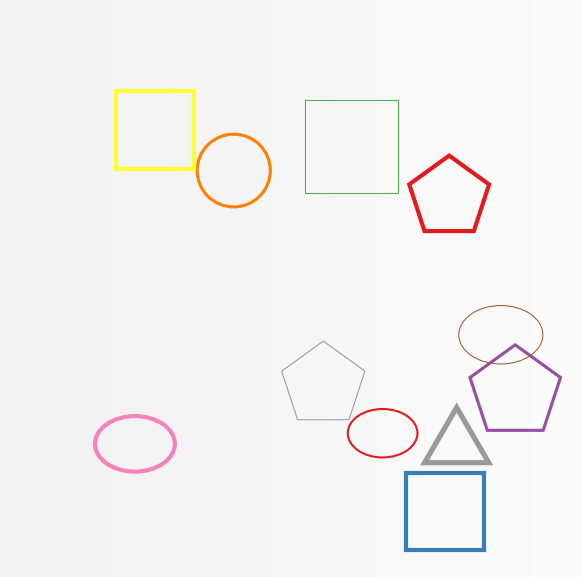[{"shape": "oval", "thickness": 1, "radius": 0.3, "center": [0.658, 0.249]}, {"shape": "pentagon", "thickness": 2, "radius": 0.36, "center": [0.773, 0.657]}, {"shape": "square", "thickness": 2, "radius": 0.33, "center": [0.766, 0.114]}, {"shape": "square", "thickness": 0.5, "radius": 0.4, "center": [0.605, 0.746]}, {"shape": "pentagon", "thickness": 1.5, "radius": 0.41, "center": [0.886, 0.32]}, {"shape": "circle", "thickness": 1.5, "radius": 0.31, "center": [0.402, 0.704]}, {"shape": "square", "thickness": 2, "radius": 0.34, "center": [0.266, 0.774]}, {"shape": "oval", "thickness": 0.5, "radius": 0.36, "center": [0.862, 0.419]}, {"shape": "oval", "thickness": 2, "radius": 0.34, "center": [0.232, 0.231]}, {"shape": "triangle", "thickness": 2.5, "radius": 0.32, "center": [0.786, 0.23]}, {"shape": "pentagon", "thickness": 0.5, "radius": 0.38, "center": [0.556, 0.333]}]